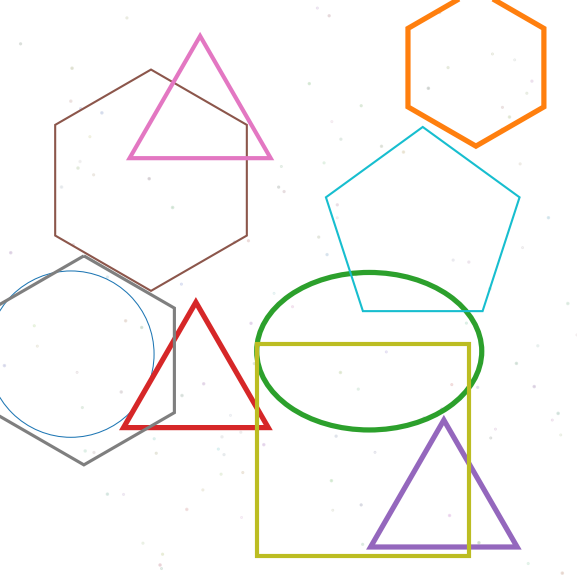[{"shape": "circle", "thickness": 0.5, "radius": 0.72, "center": [0.123, 0.386]}, {"shape": "hexagon", "thickness": 2.5, "radius": 0.68, "center": [0.824, 0.882]}, {"shape": "oval", "thickness": 2.5, "radius": 0.97, "center": [0.639, 0.391]}, {"shape": "triangle", "thickness": 2.5, "radius": 0.72, "center": [0.339, 0.331]}, {"shape": "triangle", "thickness": 2.5, "radius": 0.73, "center": [0.769, 0.125]}, {"shape": "hexagon", "thickness": 1, "radius": 0.96, "center": [0.261, 0.687]}, {"shape": "triangle", "thickness": 2, "radius": 0.71, "center": [0.347, 0.796]}, {"shape": "hexagon", "thickness": 1.5, "radius": 0.9, "center": [0.145, 0.375]}, {"shape": "square", "thickness": 2, "radius": 0.92, "center": [0.629, 0.219]}, {"shape": "pentagon", "thickness": 1, "radius": 0.88, "center": [0.732, 0.603]}]